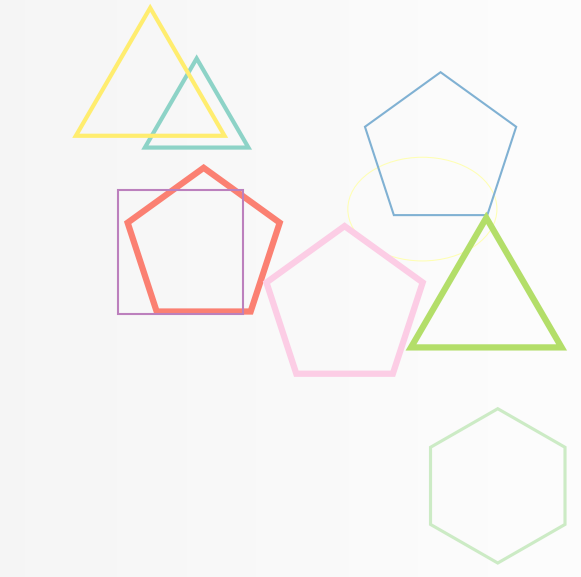[{"shape": "triangle", "thickness": 2, "radius": 0.51, "center": [0.338, 0.795]}, {"shape": "oval", "thickness": 0.5, "radius": 0.64, "center": [0.727, 0.637]}, {"shape": "pentagon", "thickness": 3, "radius": 0.69, "center": [0.35, 0.571]}, {"shape": "pentagon", "thickness": 1, "radius": 0.68, "center": [0.758, 0.737]}, {"shape": "triangle", "thickness": 3, "radius": 0.75, "center": [0.837, 0.472]}, {"shape": "pentagon", "thickness": 3, "radius": 0.71, "center": [0.593, 0.466]}, {"shape": "square", "thickness": 1, "radius": 0.54, "center": [0.311, 0.562]}, {"shape": "hexagon", "thickness": 1.5, "radius": 0.67, "center": [0.856, 0.158]}, {"shape": "triangle", "thickness": 2, "radius": 0.74, "center": [0.258, 0.838]}]